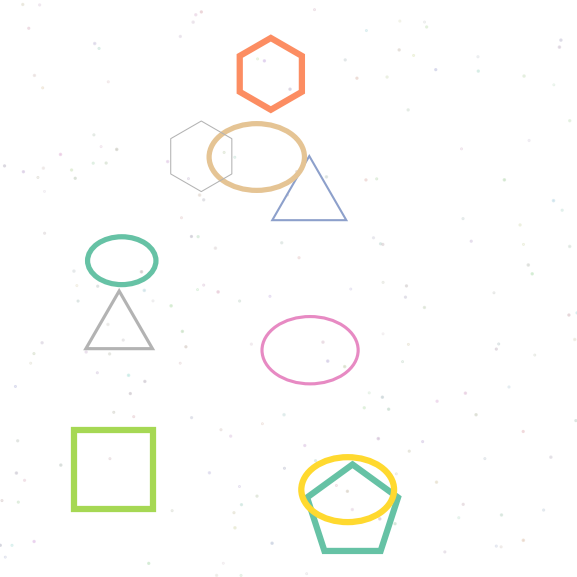[{"shape": "pentagon", "thickness": 3, "radius": 0.41, "center": [0.61, 0.112]}, {"shape": "oval", "thickness": 2.5, "radius": 0.3, "center": [0.211, 0.548]}, {"shape": "hexagon", "thickness": 3, "radius": 0.31, "center": [0.469, 0.871]}, {"shape": "triangle", "thickness": 1, "radius": 0.37, "center": [0.536, 0.655]}, {"shape": "oval", "thickness": 1.5, "radius": 0.42, "center": [0.537, 0.393]}, {"shape": "square", "thickness": 3, "radius": 0.34, "center": [0.197, 0.186]}, {"shape": "oval", "thickness": 3, "radius": 0.4, "center": [0.602, 0.151]}, {"shape": "oval", "thickness": 2.5, "radius": 0.41, "center": [0.445, 0.727]}, {"shape": "hexagon", "thickness": 0.5, "radius": 0.31, "center": [0.349, 0.728]}, {"shape": "triangle", "thickness": 1.5, "radius": 0.33, "center": [0.206, 0.429]}]